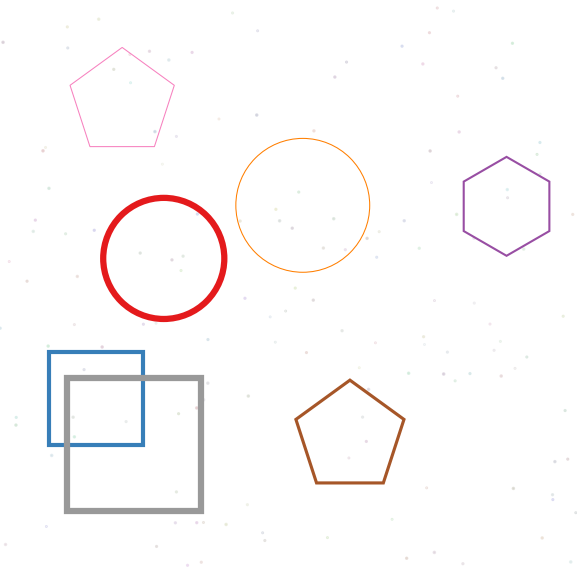[{"shape": "circle", "thickness": 3, "radius": 0.52, "center": [0.284, 0.552]}, {"shape": "square", "thickness": 2, "radius": 0.4, "center": [0.166, 0.309]}, {"shape": "hexagon", "thickness": 1, "radius": 0.43, "center": [0.877, 0.642]}, {"shape": "circle", "thickness": 0.5, "radius": 0.58, "center": [0.524, 0.644]}, {"shape": "pentagon", "thickness": 1.5, "radius": 0.49, "center": [0.606, 0.242]}, {"shape": "pentagon", "thickness": 0.5, "radius": 0.47, "center": [0.212, 0.822]}, {"shape": "square", "thickness": 3, "radius": 0.58, "center": [0.232, 0.23]}]